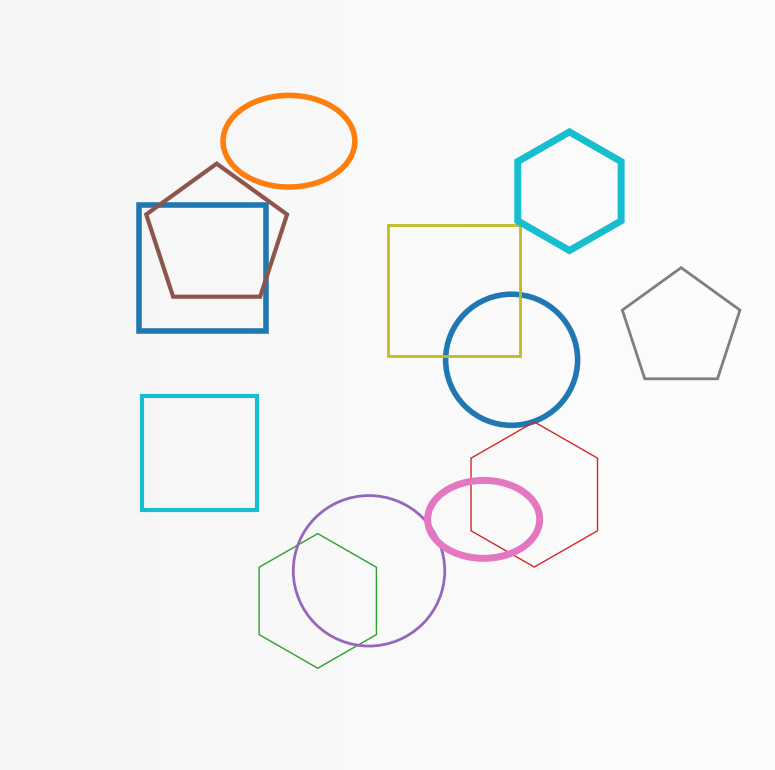[{"shape": "square", "thickness": 2, "radius": 0.41, "center": [0.261, 0.652]}, {"shape": "circle", "thickness": 2, "radius": 0.43, "center": [0.66, 0.533]}, {"shape": "oval", "thickness": 2, "radius": 0.43, "center": [0.373, 0.817]}, {"shape": "hexagon", "thickness": 0.5, "radius": 0.44, "center": [0.41, 0.22]}, {"shape": "hexagon", "thickness": 0.5, "radius": 0.47, "center": [0.689, 0.358]}, {"shape": "circle", "thickness": 1, "radius": 0.49, "center": [0.476, 0.259]}, {"shape": "pentagon", "thickness": 1.5, "radius": 0.48, "center": [0.28, 0.692]}, {"shape": "oval", "thickness": 2.5, "radius": 0.36, "center": [0.624, 0.326]}, {"shape": "pentagon", "thickness": 1, "radius": 0.4, "center": [0.879, 0.573]}, {"shape": "square", "thickness": 1, "radius": 0.43, "center": [0.586, 0.623]}, {"shape": "hexagon", "thickness": 2.5, "radius": 0.39, "center": [0.735, 0.752]}, {"shape": "square", "thickness": 1.5, "radius": 0.37, "center": [0.257, 0.412]}]